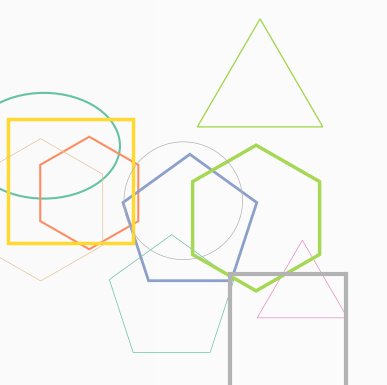[{"shape": "oval", "thickness": 1.5, "radius": 0.98, "center": [0.113, 0.621]}, {"shape": "pentagon", "thickness": 0.5, "radius": 0.85, "center": [0.443, 0.221]}, {"shape": "hexagon", "thickness": 1.5, "radius": 0.73, "center": [0.23, 0.499]}, {"shape": "pentagon", "thickness": 2, "radius": 0.91, "center": [0.49, 0.418]}, {"shape": "triangle", "thickness": 0.5, "radius": 0.67, "center": [0.78, 0.242]}, {"shape": "hexagon", "thickness": 2.5, "radius": 0.95, "center": [0.661, 0.434]}, {"shape": "triangle", "thickness": 1, "radius": 0.94, "center": [0.671, 0.764]}, {"shape": "square", "thickness": 2.5, "radius": 0.81, "center": [0.183, 0.53]}, {"shape": "hexagon", "thickness": 0.5, "radius": 0.92, "center": [0.105, 0.455]}, {"shape": "square", "thickness": 3, "radius": 0.74, "center": [0.743, 0.14]}, {"shape": "circle", "thickness": 0.5, "radius": 0.77, "center": [0.473, 0.479]}]